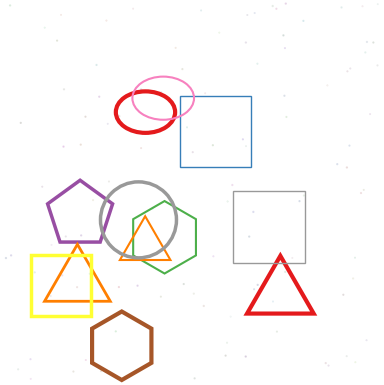[{"shape": "triangle", "thickness": 3, "radius": 0.5, "center": [0.728, 0.235]}, {"shape": "oval", "thickness": 3, "radius": 0.38, "center": [0.378, 0.709]}, {"shape": "square", "thickness": 1, "radius": 0.46, "center": [0.56, 0.658]}, {"shape": "hexagon", "thickness": 1.5, "radius": 0.47, "center": [0.427, 0.384]}, {"shape": "pentagon", "thickness": 2.5, "radius": 0.44, "center": [0.208, 0.443]}, {"shape": "triangle", "thickness": 1.5, "radius": 0.38, "center": [0.377, 0.363]}, {"shape": "triangle", "thickness": 2, "radius": 0.49, "center": [0.201, 0.267]}, {"shape": "square", "thickness": 2.5, "radius": 0.39, "center": [0.158, 0.259]}, {"shape": "hexagon", "thickness": 3, "radius": 0.44, "center": [0.316, 0.102]}, {"shape": "oval", "thickness": 1.5, "radius": 0.4, "center": [0.424, 0.745]}, {"shape": "circle", "thickness": 2.5, "radius": 0.49, "center": [0.36, 0.429]}, {"shape": "square", "thickness": 1, "radius": 0.47, "center": [0.698, 0.411]}]